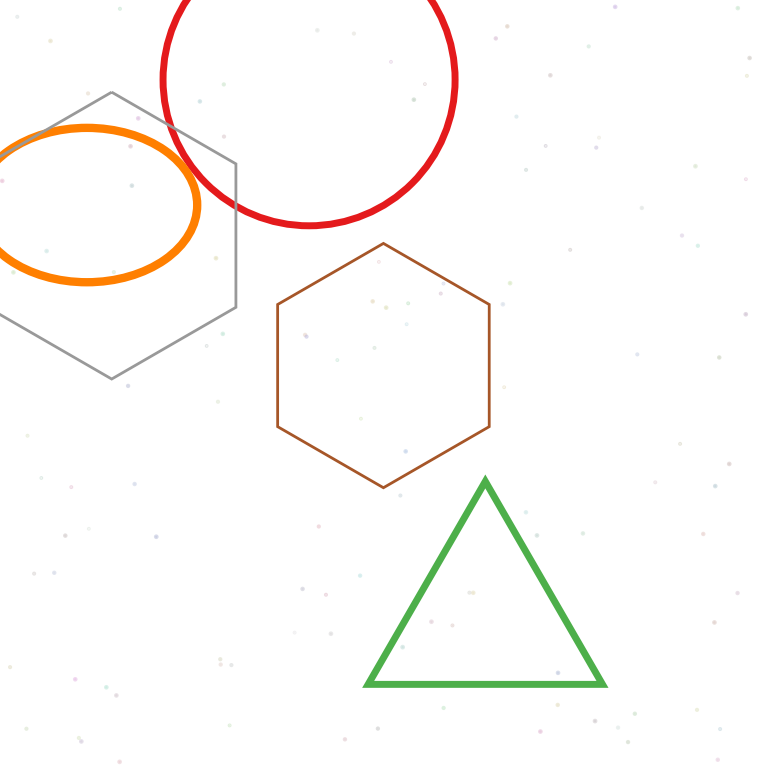[{"shape": "circle", "thickness": 2.5, "radius": 0.95, "center": [0.401, 0.896]}, {"shape": "triangle", "thickness": 2.5, "radius": 0.88, "center": [0.63, 0.199]}, {"shape": "oval", "thickness": 3, "radius": 0.72, "center": [0.113, 0.734]}, {"shape": "hexagon", "thickness": 1, "radius": 0.79, "center": [0.498, 0.525]}, {"shape": "hexagon", "thickness": 1, "radius": 0.93, "center": [0.145, 0.694]}]